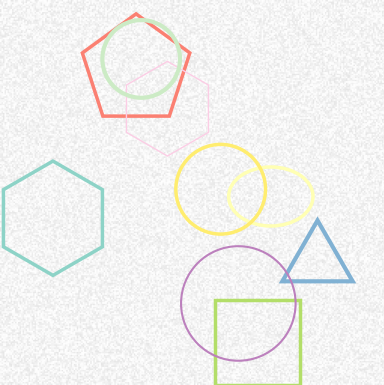[{"shape": "hexagon", "thickness": 2.5, "radius": 0.74, "center": [0.137, 0.433]}, {"shape": "oval", "thickness": 2.5, "radius": 0.55, "center": [0.703, 0.49]}, {"shape": "pentagon", "thickness": 2.5, "radius": 0.73, "center": [0.353, 0.817]}, {"shape": "triangle", "thickness": 3, "radius": 0.53, "center": [0.825, 0.322]}, {"shape": "square", "thickness": 2.5, "radius": 0.55, "center": [0.67, 0.111]}, {"shape": "hexagon", "thickness": 1, "radius": 0.61, "center": [0.435, 0.718]}, {"shape": "circle", "thickness": 1.5, "radius": 0.74, "center": [0.619, 0.212]}, {"shape": "circle", "thickness": 3, "radius": 0.5, "center": [0.367, 0.847]}, {"shape": "circle", "thickness": 2.5, "radius": 0.58, "center": [0.573, 0.508]}]